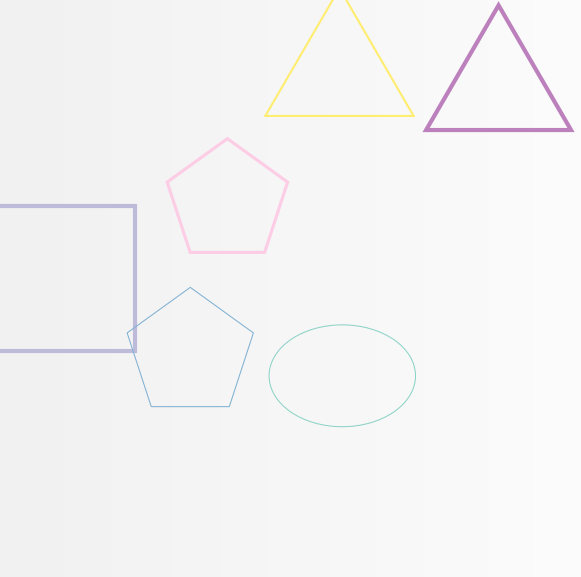[{"shape": "oval", "thickness": 0.5, "radius": 0.63, "center": [0.589, 0.348]}, {"shape": "square", "thickness": 2, "radius": 0.63, "center": [0.107, 0.517]}, {"shape": "pentagon", "thickness": 0.5, "radius": 0.57, "center": [0.327, 0.387]}, {"shape": "pentagon", "thickness": 1.5, "radius": 0.54, "center": [0.391, 0.65]}, {"shape": "triangle", "thickness": 2, "radius": 0.72, "center": [0.858, 0.846]}, {"shape": "triangle", "thickness": 1, "radius": 0.74, "center": [0.584, 0.872]}]